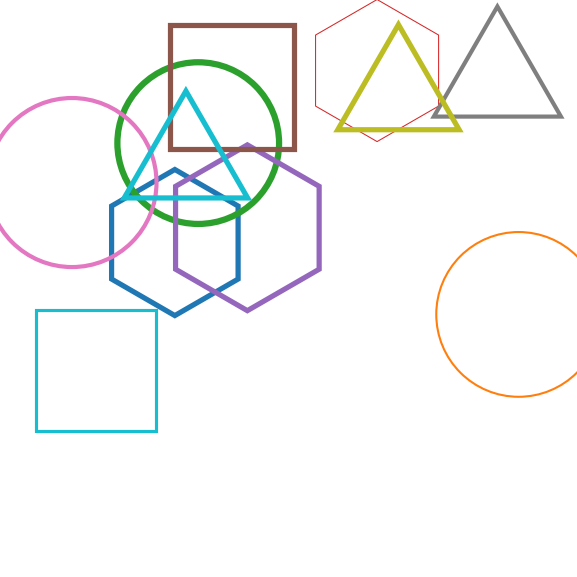[{"shape": "hexagon", "thickness": 2.5, "radius": 0.63, "center": [0.303, 0.579]}, {"shape": "circle", "thickness": 1, "radius": 0.71, "center": [0.898, 0.455]}, {"shape": "circle", "thickness": 3, "radius": 0.7, "center": [0.343, 0.751]}, {"shape": "hexagon", "thickness": 0.5, "radius": 0.62, "center": [0.653, 0.877]}, {"shape": "hexagon", "thickness": 2.5, "radius": 0.72, "center": [0.428, 0.605]}, {"shape": "square", "thickness": 2.5, "radius": 0.53, "center": [0.402, 0.849]}, {"shape": "circle", "thickness": 2, "radius": 0.73, "center": [0.125, 0.683]}, {"shape": "triangle", "thickness": 2, "radius": 0.64, "center": [0.861, 0.861]}, {"shape": "triangle", "thickness": 2.5, "radius": 0.61, "center": [0.69, 0.835]}, {"shape": "square", "thickness": 1.5, "radius": 0.52, "center": [0.166, 0.357]}, {"shape": "triangle", "thickness": 2.5, "radius": 0.62, "center": [0.322, 0.718]}]